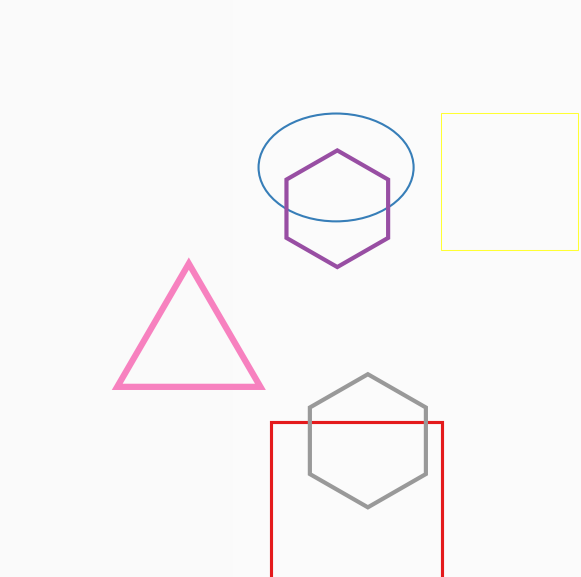[{"shape": "square", "thickness": 1.5, "radius": 0.74, "center": [0.614, 0.122]}, {"shape": "oval", "thickness": 1, "radius": 0.67, "center": [0.578, 0.709]}, {"shape": "hexagon", "thickness": 2, "radius": 0.5, "center": [0.58, 0.638]}, {"shape": "square", "thickness": 0.5, "radius": 0.59, "center": [0.876, 0.684]}, {"shape": "triangle", "thickness": 3, "radius": 0.71, "center": [0.325, 0.4]}, {"shape": "hexagon", "thickness": 2, "radius": 0.58, "center": [0.633, 0.236]}]